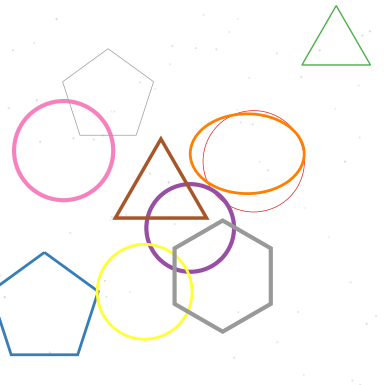[{"shape": "circle", "thickness": 0.5, "radius": 0.66, "center": [0.659, 0.581]}, {"shape": "pentagon", "thickness": 2, "radius": 0.73, "center": [0.115, 0.197]}, {"shape": "triangle", "thickness": 1, "radius": 0.51, "center": [0.873, 0.883]}, {"shape": "circle", "thickness": 3, "radius": 0.57, "center": [0.494, 0.408]}, {"shape": "oval", "thickness": 2, "radius": 0.74, "center": [0.642, 0.601]}, {"shape": "circle", "thickness": 2, "radius": 0.62, "center": [0.376, 0.242]}, {"shape": "triangle", "thickness": 2.5, "radius": 0.68, "center": [0.418, 0.502]}, {"shape": "circle", "thickness": 3, "radius": 0.64, "center": [0.165, 0.609]}, {"shape": "pentagon", "thickness": 0.5, "radius": 0.62, "center": [0.281, 0.749]}, {"shape": "hexagon", "thickness": 3, "radius": 0.72, "center": [0.578, 0.283]}]